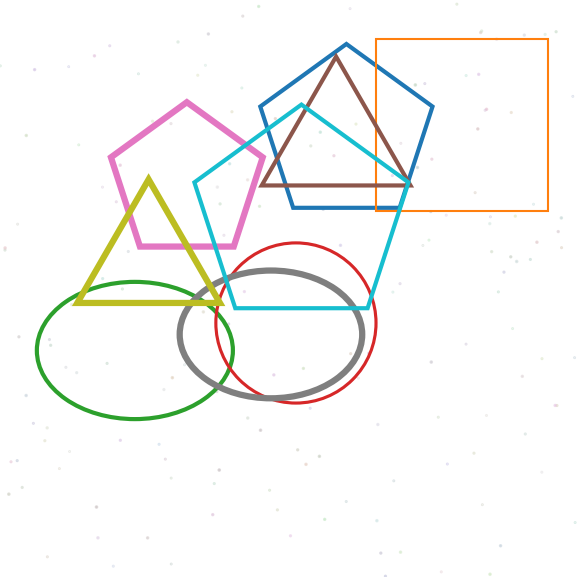[{"shape": "pentagon", "thickness": 2, "radius": 0.78, "center": [0.6, 0.766]}, {"shape": "square", "thickness": 1, "radius": 0.74, "center": [0.801, 0.783]}, {"shape": "oval", "thickness": 2, "radius": 0.85, "center": [0.234, 0.392]}, {"shape": "circle", "thickness": 1.5, "radius": 0.69, "center": [0.512, 0.44]}, {"shape": "triangle", "thickness": 2, "radius": 0.74, "center": [0.582, 0.752]}, {"shape": "pentagon", "thickness": 3, "radius": 0.69, "center": [0.324, 0.684]}, {"shape": "oval", "thickness": 3, "radius": 0.79, "center": [0.469, 0.42]}, {"shape": "triangle", "thickness": 3, "radius": 0.71, "center": [0.257, 0.546]}, {"shape": "pentagon", "thickness": 2, "radius": 0.97, "center": [0.522, 0.623]}]